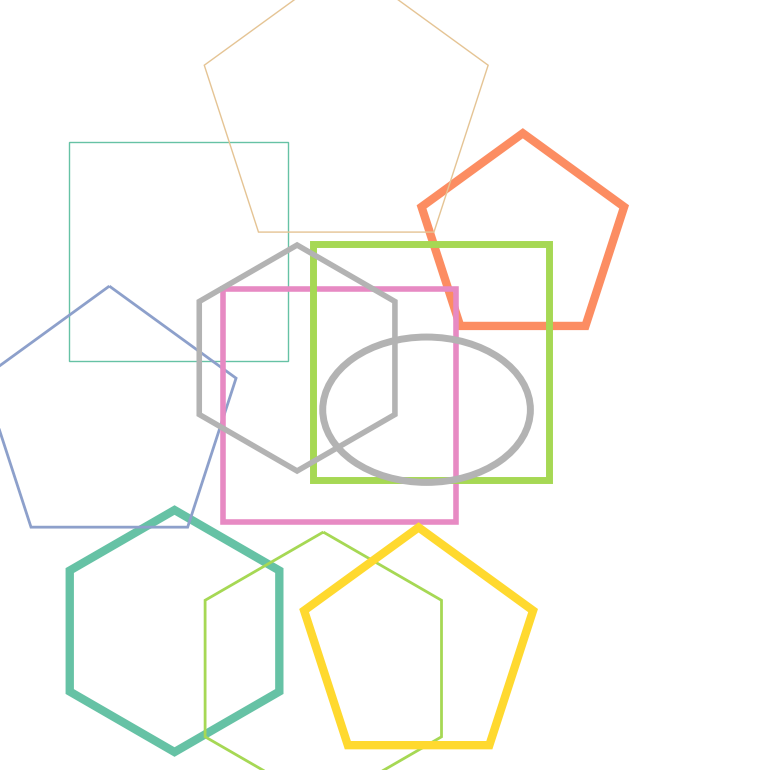[{"shape": "square", "thickness": 0.5, "radius": 0.71, "center": [0.232, 0.673]}, {"shape": "hexagon", "thickness": 3, "radius": 0.79, "center": [0.227, 0.18]}, {"shape": "pentagon", "thickness": 3, "radius": 0.69, "center": [0.679, 0.689]}, {"shape": "pentagon", "thickness": 1, "radius": 0.87, "center": [0.142, 0.455]}, {"shape": "square", "thickness": 2, "radius": 0.76, "center": [0.441, 0.474]}, {"shape": "square", "thickness": 2.5, "radius": 0.77, "center": [0.56, 0.53]}, {"shape": "hexagon", "thickness": 1, "radius": 0.89, "center": [0.42, 0.132]}, {"shape": "pentagon", "thickness": 3, "radius": 0.78, "center": [0.544, 0.159]}, {"shape": "pentagon", "thickness": 0.5, "radius": 0.97, "center": [0.45, 0.855]}, {"shape": "oval", "thickness": 2.5, "radius": 0.67, "center": [0.554, 0.468]}, {"shape": "hexagon", "thickness": 2, "radius": 0.73, "center": [0.386, 0.535]}]